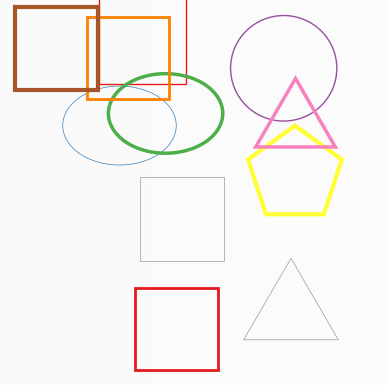[{"shape": "square", "thickness": 2, "radius": 0.53, "center": [0.455, 0.146]}, {"shape": "square", "thickness": 1, "radius": 0.56, "center": [0.368, 0.892]}, {"shape": "oval", "thickness": 0.5, "radius": 0.73, "center": [0.308, 0.674]}, {"shape": "oval", "thickness": 2.5, "radius": 0.74, "center": [0.427, 0.705]}, {"shape": "circle", "thickness": 1, "radius": 0.69, "center": [0.732, 0.823]}, {"shape": "square", "thickness": 2, "radius": 0.53, "center": [0.33, 0.85]}, {"shape": "pentagon", "thickness": 3, "radius": 0.64, "center": [0.761, 0.546]}, {"shape": "square", "thickness": 3, "radius": 0.54, "center": [0.146, 0.874]}, {"shape": "triangle", "thickness": 2.5, "radius": 0.59, "center": [0.763, 0.678]}, {"shape": "triangle", "thickness": 0.5, "radius": 0.71, "center": [0.751, 0.188]}, {"shape": "square", "thickness": 0.5, "radius": 0.54, "center": [0.47, 0.432]}]